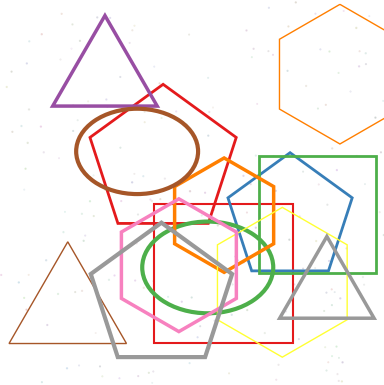[{"shape": "square", "thickness": 1.5, "radius": 0.9, "center": [0.58, 0.29]}, {"shape": "pentagon", "thickness": 2, "radius": 1.0, "center": [0.424, 0.581]}, {"shape": "pentagon", "thickness": 2, "radius": 0.85, "center": [0.753, 0.434]}, {"shape": "oval", "thickness": 3, "radius": 0.85, "center": [0.54, 0.305]}, {"shape": "square", "thickness": 2, "radius": 0.76, "center": [0.825, 0.444]}, {"shape": "triangle", "thickness": 2.5, "radius": 0.78, "center": [0.273, 0.803]}, {"shape": "hexagon", "thickness": 2.5, "radius": 0.74, "center": [0.582, 0.441]}, {"shape": "hexagon", "thickness": 1, "radius": 0.91, "center": [0.883, 0.807]}, {"shape": "hexagon", "thickness": 1, "radius": 0.97, "center": [0.733, 0.267]}, {"shape": "triangle", "thickness": 1, "radius": 0.88, "center": [0.176, 0.196]}, {"shape": "oval", "thickness": 3, "radius": 0.79, "center": [0.356, 0.607]}, {"shape": "hexagon", "thickness": 2.5, "radius": 0.86, "center": [0.465, 0.311]}, {"shape": "pentagon", "thickness": 3, "radius": 0.97, "center": [0.419, 0.229]}, {"shape": "triangle", "thickness": 2.5, "radius": 0.71, "center": [0.849, 0.244]}]